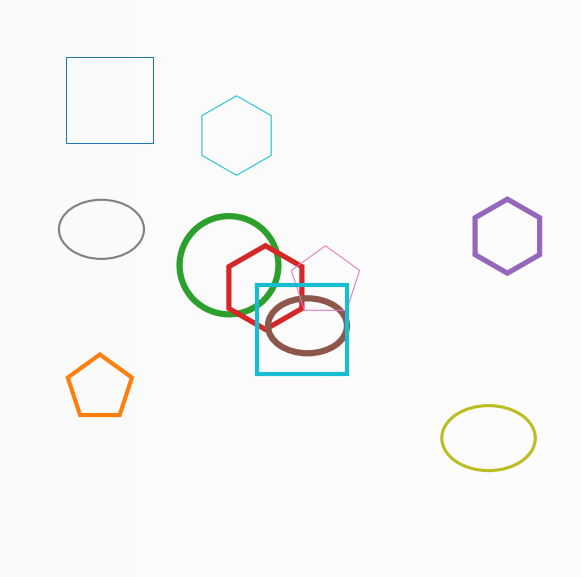[{"shape": "square", "thickness": 0.5, "radius": 0.37, "center": [0.189, 0.826]}, {"shape": "pentagon", "thickness": 2, "radius": 0.29, "center": [0.172, 0.327]}, {"shape": "circle", "thickness": 3, "radius": 0.43, "center": [0.394, 0.54]}, {"shape": "hexagon", "thickness": 2.5, "radius": 0.36, "center": [0.457, 0.501]}, {"shape": "hexagon", "thickness": 2.5, "radius": 0.32, "center": [0.873, 0.59]}, {"shape": "oval", "thickness": 3, "radius": 0.34, "center": [0.529, 0.435]}, {"shape": "pentagon", "thickness": 0.5, "radius": 0.31, "center": [0.56, 0.512]}, {"shape": "oval", "thickness": 1, "radius": 0.37, "center": [0.175, 0.602]}, {"shape": "oval", "thickness": 1.5, "radius": 0.4, "center": [0.841, 0.24]}, {"shape": "hexagon", "thickness": 0.5, "radius": 0.34, "center": [0.407, 0.764]}, {"shape": "square", "thickness": 2, "radius": 0.39, "center": [0.52, 0.428]}]